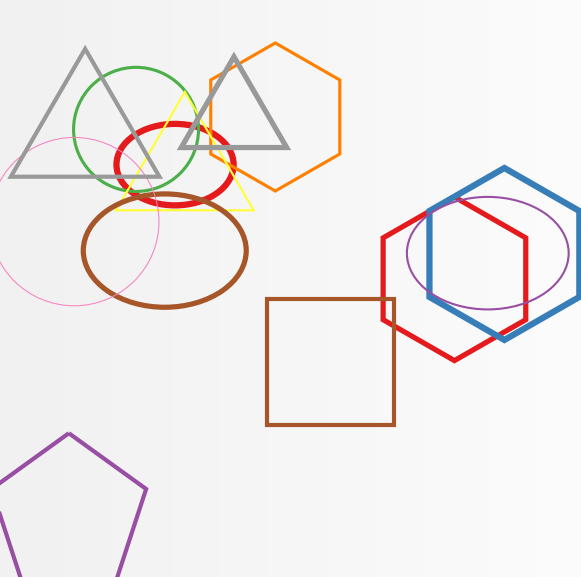[{"shape": "hexagon", "thickness": 2.5, "radius": 0.71, "center": [0.782, 0.516]}, {"shape": "oval", "thickness": 3, "radius": 0.5, "center": [0.301, 0.714]}, {"shape": "hexagon", "thickness": 3, "radius": 0.74, "center": [0.868, 0.559]}, {"shape": "circle", "thickness": 1.5, "radius": 0.54, "center": [0.234, 0.775]}, {"shape": "oval", "thickness": 1, "radius": 0.7, "center": [0.839, 0.561]}, {"shape": "pentagon", "thickness": 2, "radius": 0.7, "center": [0.118, 0.109]}, {"shape": "hexagon", "thickness": 1.5, "radius": 0.64, "center": [0.474, 0.797]}, {"shape": "triangle", "thickness": 1, "radius": 0.68, "center": [0.318, 0.703]}, {"shape": "oval", "thickness": 2.5, "radius": 0.7, "center": [0.283, 0.565]}, {"shape": "square", "thickness": 2, "radius": 0.55, "center": [0.569, 0.373]}, {"shape": "circle", "thickness": 0.5, "radius": 0.73, "center": [0.128, 0.615]}, {"shape": "triangle", "thickness": 2, "radius": 0.74, "center": [0.146, 0.767]}, {"shape": "triangle", "thickness": 2.5, "radius": 0.52, "center": [0.403, 0.796]}]